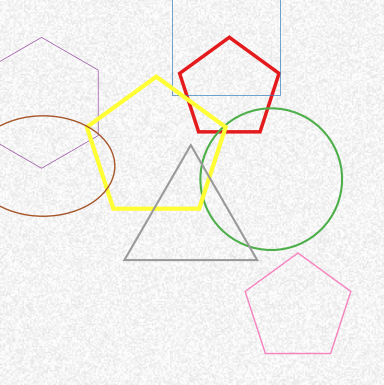[{"shape": "pentagon", "thickness": 2.5, "radius": 0.68, "center": [0.596, 0.767]}, {"shape": "square", "thickness": 0.5, "radius": 0.7, "center": [0.587, 0.892]}, {"shape": "circle", "thickness": 1.5, "radius": 0.92, "center": [0.705, 0.535]}, {"shape": "hexagon", "thickness": 0.5, "radius": 0.85, "center": [0.108, 0.733]}, {"shape": "pentagon", "thickness": 3, "radius": 0.95, "center": [0.406, 0.611]}, {"shape": "oval", "thickness": 1, "radius": 0.93, "center": [0.112, 0.569]}, {"shape": "pentagon", "thickness": 1, "radius": 0.72, "center": [0.774, 0.199]}, {"shape": "triangle", "thickness": 1.5, "radius": 1.0, "center": [0.496, 0.424]}]